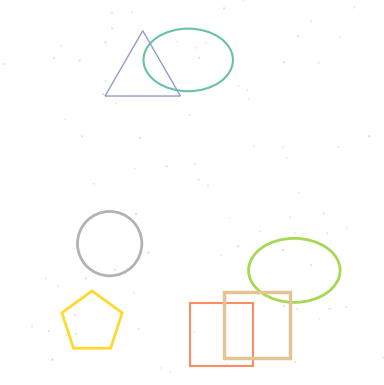[{"shape": "oval", "thickness": 1.5, "radius": 0.58, "center": [0.489, 0.844]}, {"shape": "square", "thickness": 1.5, "radius": 0.41, "center": [0.575, 0.131]}, {"shape": "triangle", "thickness": 1, "radius": 0.57, "center": [0.371, 0.807]}, {"shape": "oval", "thickness": 2, "radius": 0.59, "center": [0.764, 0.298]}, {"shape": "pentagon", "thickness": 2, "radius": 0.41, "center": [0.239, 0.162]}, {"shape": "square", "thickness": 2.5, "radius": 0.43, "center": [0.668, 0.157]}, {"shape": "circle", "thickness": 2, "radius": 0.42, "center": [0.285, 0.367]}]